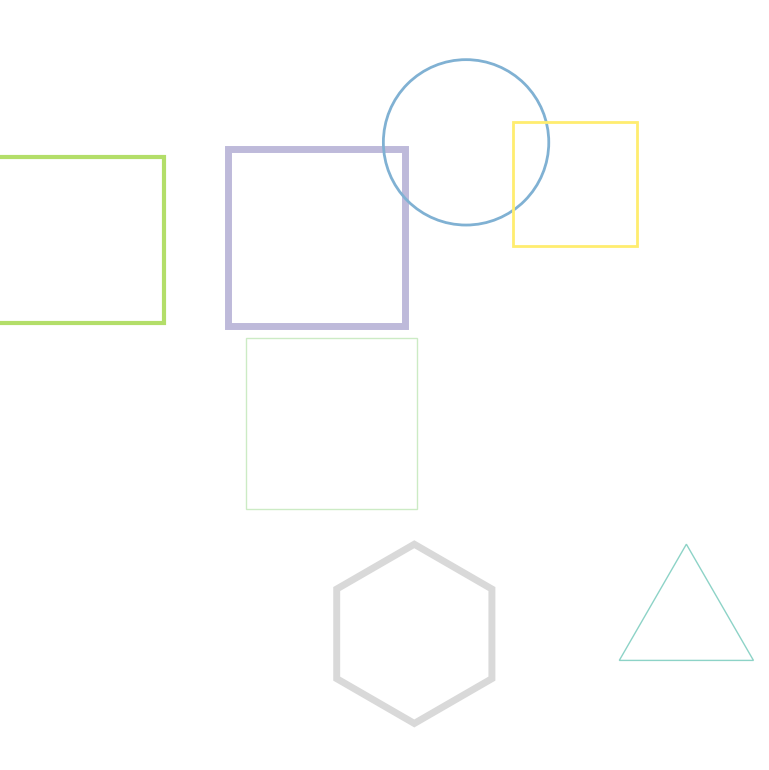[{"shape": "triangle", "thickness": 0.5, "radius": 0.5, "center": [0.891, 0.193]}, {"shape": "square", "thickness": 2.5, "radius": 0.57, "center": [0.411, 0.691]}, {"shape": "circle", "thickness": 1, "radius": 0.54, "center": [0.605, 0.815]}, {"shape": "square", "thickness": 1.5, "radius": 0.54, "center": [0.105, 0.688]}, {"shape": "hexagon", "thickness": 2.5, "radius": 0.58, "center": [0.538, 0.177]}, {"shape": "square", "thickness": 0.5, "radius": 0.55, "center": [0.43, 0.45]}, {"shape": "square", "thickness": 1, "radius": 0.4, "center": [0.747, 0.762]}]